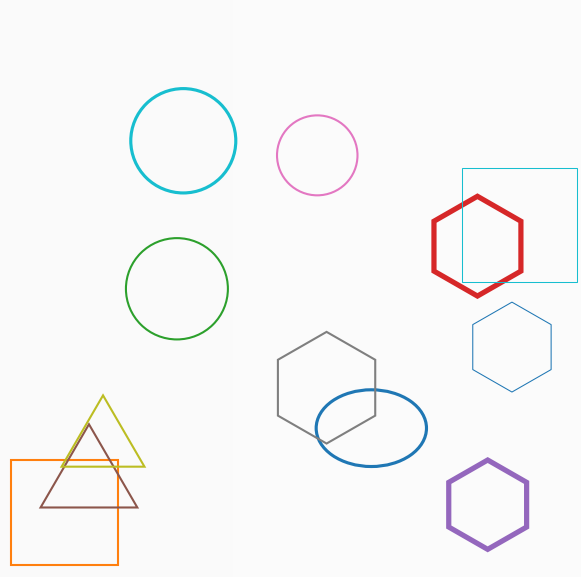[{"shape": "hexagon", "thickness": 0.5, "radius": 0.39, "center": [0.881, 0.398]}, {"shape": "oval", "thickness": 1.5, "radius": 0.47, "center": [0.639, 0.258]}, {"shape": "square", "thickness": 1, "radius": 0.46, "center": [0.111, 0.112]}, {"shape": "circle", "thickness": 1, "radius": 0.44, "center": [0.304, 0.499]}, {"shape": "hexagon", "thickness": 2.5, "radius": 0.43, "center": [0.821, 0.573]}, {"shape": "hexagon", "thickness": 2.5, "radius": 0.39, "center": [0.839, 0.125]}, {"shape": "triangle", "thickness": 1, "radius": 0.48, "center": [0.153, 0.168]}, {"shape": "circle", "thickness": 1, "radius": 0.35, "center": [0.546, 0.73]}, {"shape": "hexagon", "thickness": 1, "radius": 0.48, "center": [0.562, 0.328]}, {"shape": "triangle", "thickness": 1, "radius": 0.41, "center": [0.177, 0.232]}, {"shape": "square", "thickness": 0.5, "radius": 0.5, "center": [0.893, 0.609]}, {"shape": "circle", "thickness": 1.5, "radius": 0.45, "center": [0.315, 0.755]}]